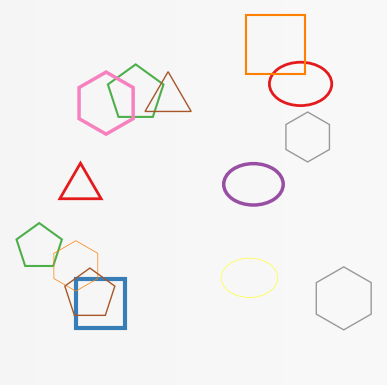[{"shape": "oval", "thickness": 2, "radius": 0.4, "center": [0.776, 0.782]}, {"shape": "triangle", "thickness": 2, "radius": 0.31, "center": [0.208, 0.515]}, {"shape": "square", "thickness": 3, "radius": 0.32, "center": [0.259, 0.211]}, {"shape": "pentagon", "thickness": 1.5, "radius": 0.38, "center": [0.35, 0.757]}, {"shape": "pentagon", "thickness": 1.5, "radius": 0.31, "center": [0.101, 0.359]}, {"shape": "oval", "thickness": 2.5, "radius": 0.38, "center": [0.654, 0.521]}, {"shape": "square", "thickness": 1.5, "radius": 0.38, "center": [0.711, 0.884]}, {"shape": "hexagon", "thickness": 0.5, "radius": 0.33, "center": [0.196, 0.309]}, {"shape": "oval", "thickness": 0.5, "radius": 0.36, "center": [0.644, 0.278]}, {"shape": "triangle", "thickness": 1, "radius": 0.34, "center": [0.434, 0.745]}, {"shape": "pentagon", "thickness": 1, "radius": 0.34, "center": [0.232, 0.236]}, {"shape": "hexagon", "thickness": 2.5, "radius": 0.4, "center": [0.274, 0.732]}, {"shape": "hexagon", "thickness": 1, "radius": 0.41, "center": [0.887, 0.225]}, {"shape": "hexagon", "thickness": 1, "radius": 0.32, "center": [0.794, 0.644]}]